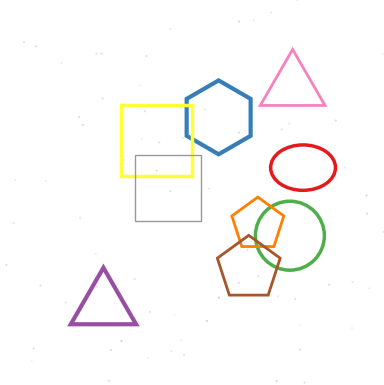[{"shape": "oval", "thickness": 2.5, "radius": 0.42, "center": [0.787, 0.565]}, {"shape": "hexagon", "thickness": 3, "radius": 0.48, "center": [0.568, 0.695]}, {"shape": "circle", "thickness": 2.5, "radius": 0.45, "center": [0.753, 0.388]}, {"shape": "triangle", "thickness": 3, "radius": 0.49, "center": [0.269, 0.207]}, {"shape": "pentagon", "thickness": 2, "radius": 0.35, "center": [0.67, 0.417]}, {"shape": "square", "thickness": 2.5, "radius": 0.46, "center": [0.407, 0.635]}, {"shape": "pentagon", "thickness": 2, "radius": 0.43, "center": [0.646, 0.303]}, {"shape": "triangle", "thickness": 2, "radius": 0.49, "center": [0.76, 0.775]}, {"shape": "square", "thickness": 1, "radius": 0.43, "center": [0.437, 0.511]}]